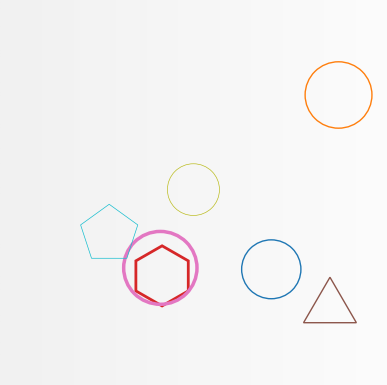[{"shape": "circle", "thickness": 1, "radius": 0.38, "center": [0.7, 0.301]}, {"shape": "circle", "thickness": 1, "radius": 0.43, "center": [0.874, 0.753]}, {"shape": "hexagon", "thickness": 2, "radius": 0.39, "center": [0.418, 0.283]}, {"shape": "triangle", "thickness": 1, "radius": 0.39, "center": [0.852, 0.201]}, {"shape": "circle", "thickness": 2.5, "radius": 0.47, "center": [0.414, 0.304]}, {"shape": "circle", "thickness": 0.5, "radius": 0.34, "center": [0.499, 0.507]}, {"shape": "pentagon", "thickness": 0.5, "radius": 0.39, "center": [0.282, 0.392]}]